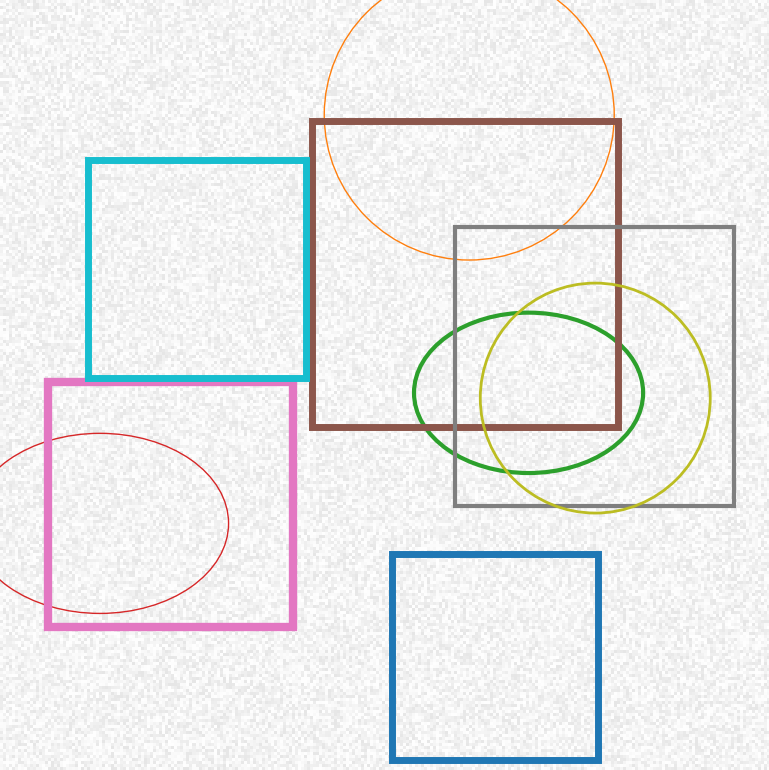[{"shape": "square", "thickness": 2.5, "radius": 0.67, "center": [0.642, 0.147]}, {"shape": "circle", "thickness": 0.5, "radius": 0.94, "center": [0.609, 0.851]}, {"shape": "oval", "thickness": 1.5, "radius": 0.74, "center": [0.686, 0.49]}, {"shape": "oval", "thickness": 0.5, "radius": 0.84, "center": [0.13, 0.32]}, {"shape": "square", "thickness": 2.5, "radius": 0.99, "center": [0.603, 0.645]}, {"shape": "square", "thickness": 3, "radius": 0.79, "center": [0.222, 0.345]}, {"shape": "square", "thickness": 1.5, "radius": 0.91, "center": [0.772, 0.524]}, {"shape": "circle", "thickness": 1, "radius": 0.75, "center": [0.773, 0.483]}, {"shape": "square", "thickness": 2.5, "radius": 0.71, "center": [0.256, 0.65]}]